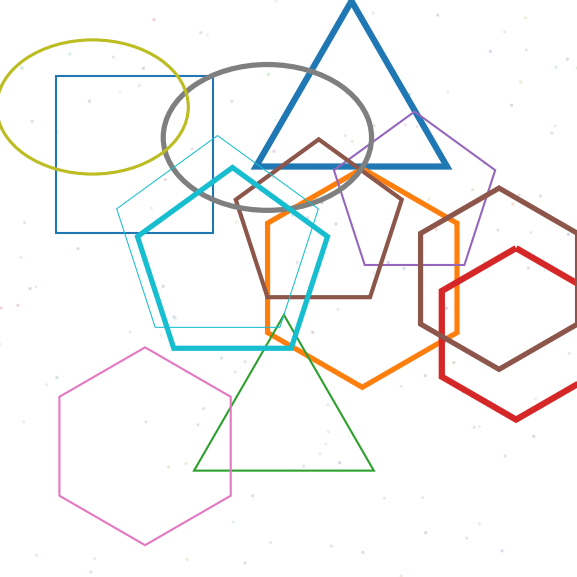[{"shape": "square", "thickness": 1, "radius": 0.68, "center": [0.233, 0.731]}, {"shape": "triangle", "thickness": 3, "radius": 0.95, "center": [0.609, 0.806]}, {"shape": "hexagon", "thickness": 2.5, "radius": 0.95, "center": [0.627, 0.518]}, {"shape": "triangle", "thickness": 1, "radius": 0.9, "center": [0.492, 0.274]}, {"shape": "hexagon", "thickness": 3, "radius": 0.74, "center": [0.894, 0.421]}, {"shape": "pentagon", "thickness": 1, "radius": 0.73, "center": [0.718, 0.659]}, {"shape": "pentagon", "thickness": 2, "radius": 0.76, "center": [0.552, 0.607]}, {"shape": "hexagon", "thickness": 2.5, "radius": 0.78, "center": [0.864, 0.516]}, {"shape": "hexagon", "thickness": 1, "radius": 0.86, "center": [0.251, 0.226]}, {"shape": "oval", "thickness": 2.5, "radius": 0.9, "center": [0.463, 0.761]}, {"shape": "oval", "thickness": 1.5, "radius": 0.83, "center": [0.16, 0.814]}, {"shape": "pentagon", "thickness": 2.5, "radius": 0.87, "center": [0.403, 0.536]}, {"shape": "pentagon", "thickness": 0.5, "radius": 0.92, "center": [0.377, 0.581]}]